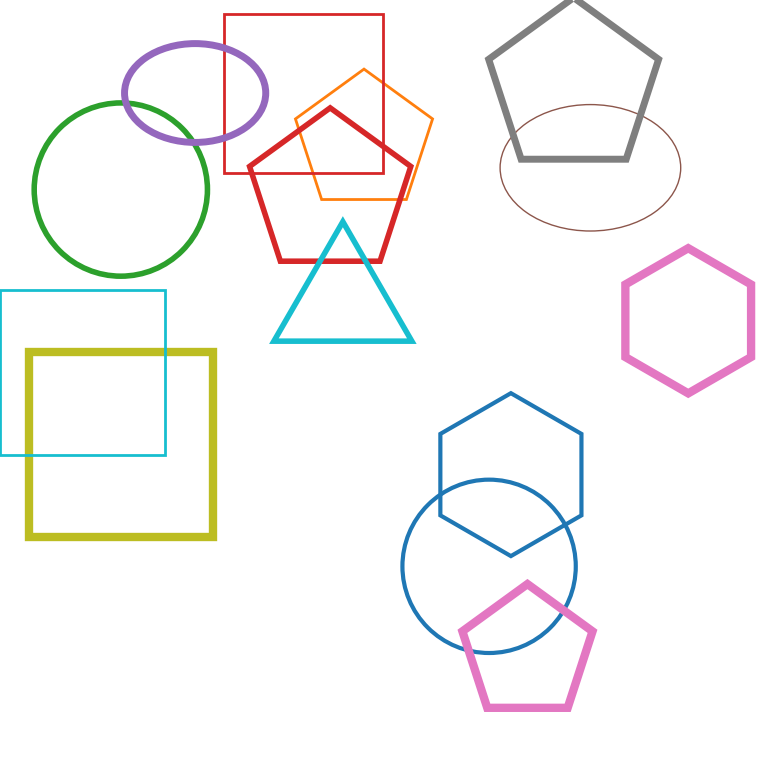[{"shape": "hexagon", "thickness": 1.5, "radius": 0.53, "center": [0.664, 0.384]}, {"shape": "circle", "thickness": 1.5, "radius": 0.56, "center": [0.635, 0.265]}, {"shape": "pentagon", "thickness": 1, "radius": 0.47, "center": [0.473, 0.817]}, {"shape": "circle", "thickness": 2, "radius": 0.56, "center": [0.157, 0.754]}, {"shape": "pentagon", "thickness": 2, "radius": 0.55, "center": [0.429, 0.75]}, {"shape": "square", "thickness": 1, "radius": 0.52, "center": [0.394, 0.879]}, {"shape": "oval", "thickness": 2.5, "radius": 0.46, "center": [0.253, 0.879]}, {"shape": "oval", "thickness": 0.5, "radius": 0.59, "center": [0.767, 0.782]}, {"shape": "pentagon", "thickness": 3, "radius": 0.44, "center": [0.685, 0.153]}, {"shape": "hexagon", "thickness": 3, "radius": 0.47, "center": [0.894, 0.583]}, {"shape": "pentagon", "thickness": 2.5, "radius": 0.58, "center": [0.745, 0.887]}, {"shape": "square", "thickness": 3, "radius": 0.6, "center": [0.157, 0.423]}, {"shape": "square", "thickness": 1, "radius": 0.53, "center": [0.107, 0.516]}, {"shape": "triangle", "thickness": 2, "radius": 0.52, "center": [0.445, 0.609]}]